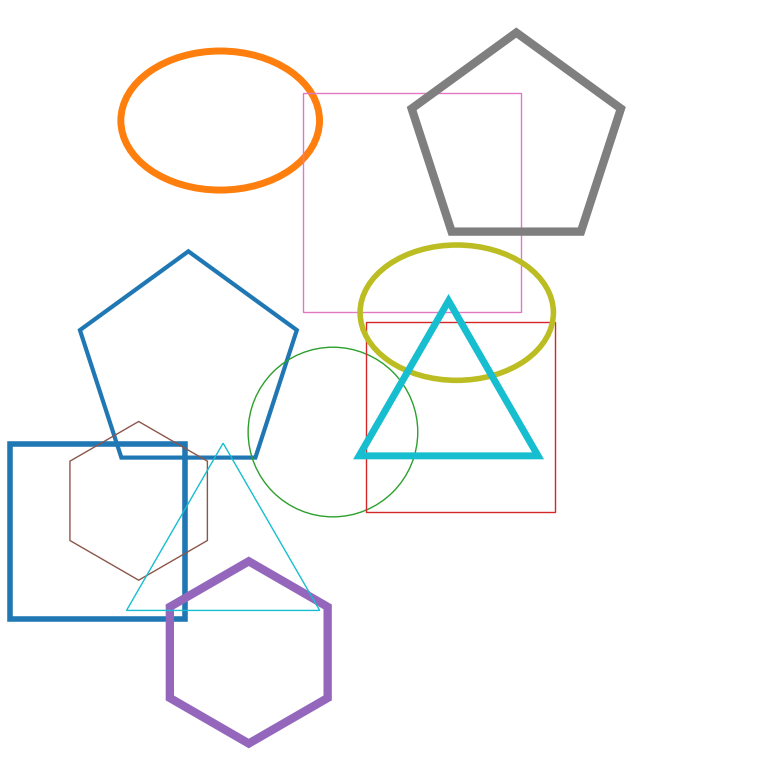[{"shape": "pentagon", "thickness": 1.5, "radius": 0.74, "center": [0.245, 0.526]}, {"shape": "square", "thickness": 2, "radius": 0.57, "center": [0.127, 0.309]}, {"shape": "oval", "thickness": 2.5, "radius": 0.65, "center": [0.286, 0.843]}, {"shape": "circle", "thickness": 0.5, "radius": 0.55, "center": [0.432, 0.439]}, {"shape": "square", "thickness": 0.5, "radius": 0.62, "center": [0.598, 0.458]}, {"shape": "hexagon", "thickness": 3, "radius": 0.59, "center": [0.323, 0.153]}, {"shape": "hexagon", "thickness": 0.5, "radius": 0.52, "center": [0.18, 0.35]}, {"shape": "square", "thickness": 0.5, "radius": 0.71, "center": [0.535, 0.737]}, {"shape": "pentagon", "thickness": 3, "radius": 0.71, "center": [0.67, 0.815]}, {"shape": "oval", "thickness": 2, "radius": 0.63, "center": [0.593, 0.594]}, {"shape": "triangle", "thickness": 2.5, "radius": 0.67, "center": [0.583, 0.475]}, {"shape": "triangle", "thickness": 0.5, "radius": 0.72, "center": [0.29, 0.28]}]